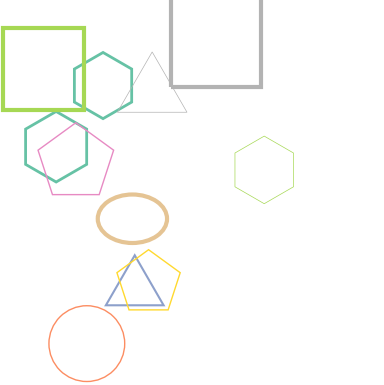[{"shape": "hexagon", "thickness": 2, "radius": 0.46, "center": [0.146, 0.619]}, {"shape": "hexagon", "thickness": 2, "radius": 0.43, "center": [0.268, 0.778]}, {"shape": "circle", "thickness": 1, "radius": 0.49, "center": [0.226, 0.107]}, {"shape": "triangle", "thickness": 1.5, "radius": 0.43, "center": [0.35, 0.25]}, {"shape": "pentagon", "thickness": 1, "radius": 0.52, "center": [0.197, 0.578]}, {"shape": "hexagon", "thickness": 0.5, "radius": 0.44, "center": [0.686, 0.559]}, {"shape": "square", "thickness": 3, "radius": 0.53, "center": [0.113, 0.821]}, {"shape": "pentagon", "thickness": 1, "radius": 0.43, "center": [0.386, 0.265]}, {"shape": "oval", "thickness": 3, "radius": 0.45, "center": [0.344, 0.432]}, {"shape": "triangle", "thickness": 0.5, "radius": 0.52, "center": [0.395, 0.761]}, {"shape": "square", "thickness": 3, "radius": 0.59, "center": [0.561, 0.892]}]